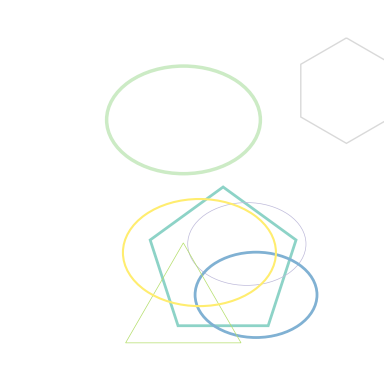[{"shape": "pentagon", "thickness": 2, "radius": 1.0, "center": [0.579, 0.315]}, {"shape": "oval", "thickness": 0.5, "radius": 0.77, "center": [0.641, 0.366]}, {"shape": "oval", "thickness": 2, "radius": 0.79, "center": [0.665, 0.234]}, {"shape": "triangle", "thickness": 0.5, "radius": 0.87, "center": [0.476, 0.196]}, {"shape": "hexagon", "thickness": 1, "radius": 0.68, "center": [0.9, 0.765]}, {"shape": "oval", "thickness": 2.5, "radius": 1.0, "center": [0.477, 0.689]}, {"shape": "oval", "thickness": 1.5, "radius": 0.99, "center": [0.518, 0.344]}]